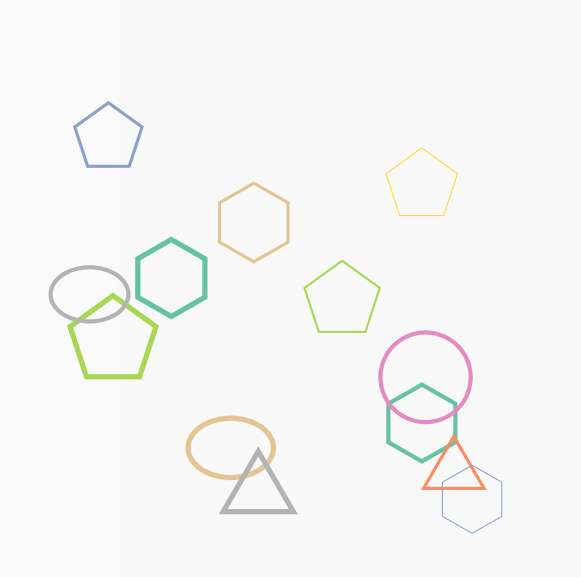[{"shape": "hexagon", "thickness": 2.5, "radius": 0.33, "center": [0.295, 0.518]}, {"shape": "hexagon", "thickness": 2, "radius": 0.33, "center": [0.726, 0.267]}, {"shape": "triangle", "thickness": 1.5, "radius": 0.3, "center": [0.781, 0.183]}, {"shape": "hexagon", "thickness": 0.5, "radius": 0.29, "center": [0.812, 0.135]}, {"shape": "pentagon", "thickness": 1.5, "radius": 0.3, "center": [0.187, 0.76]}, {"shape": "circle", "thickness": 2, "radius": 0.39, "center": [0.732, 0.346]}, {"shape": "pentagon", "thickness": 1, "radius": 0.34, "center": [0.589, 0.479]}, {"shape": "pentagon", "thickness": 2.5, "radius": 0.39, "center": [0.194, 0.41]}, {"shape": "pentagon", "thickness": 0.5, "radius": 0.32, "center": [0.726, 0.678]}, {"shape": "oval", "thickness": 2.5, "radius": 0.37, "center": [0.397, 0.224]}, {"shape": "hexagon", "thickness": 1.5, "radius": 0.34, "center": [0.437, 0.614]}, {"shape": "triangle", "thickness": 2.5, "radius": 0.35, "center": [0.444, 0.148]}, {"shape": "oval", "thickness": 2, "radius": 0.33, "center": [0.154, 0.489]}]